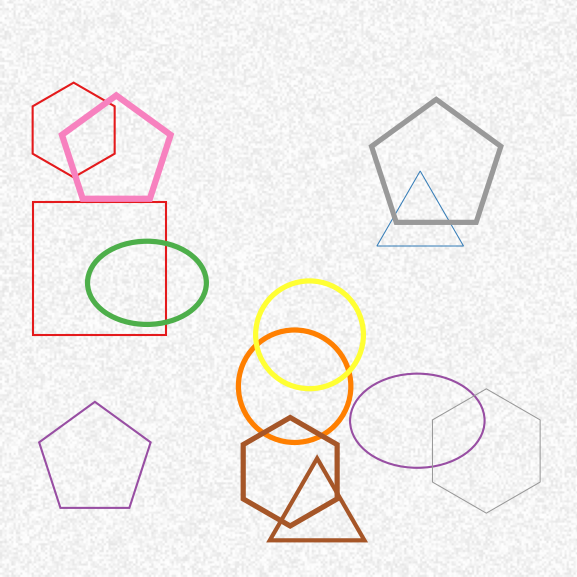[{"shape": "square", "thickness": 1, "radius": 0.58, "center": [0.173, 0.534]}, {"shape": "hexagon", "thickness": 1, "radius": 0.41, "center": [0.128, 0.774]}, {"shape": "triangle", "thickness": 0.5, "radius": 0.43, "center": [0.728, 0.616]}, {"shape": "oval", "thickness": 2.5, "radius": 0.51, "center": [0.254, 0.509]}, {"shape": "pentagon", "thickness": 1, "radius": 0.51, "center": [0.164, 0.202]}, {"shape": "oval", "thickness": 1, "radius": 0.58, "center": [0.723, 0.271]}, {"shape": "circle", "thickness": 2.5, "radius": 0.49, "center": [0.51, 0.33]}, {"shape": "circle", "thickness": 2.5, "radius": 0.47, "center": [0.536, 0.419]}, {"shape": "hexagon", "thickness": 2.5, "radius": 0.47, "center": [0.502, 0.182]}, {"shape": "triangle", "thickness": 2, "radius": 0.47, "center": [0.549, 0.111]}, {"shape": "pentagon", "thickness": 3, "radius": 0.49, "center": [0.201, 0.735]}, {"shape": "pentagon", "thickness": 2.5, "radius": 0.59, "center": [0.755, 0.709]}, {"shape": "hexagon", "thickness": 0.5, "radius": 0.54, "center": [0.842, 0.218]}]